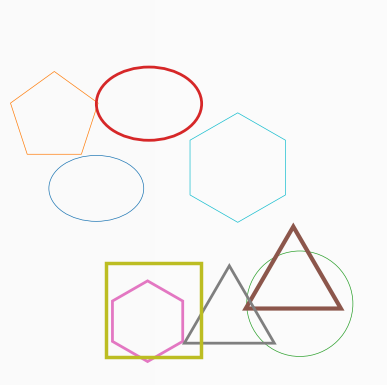[{"shape": "oval", "thickness": 0.5, "radius": 0.61, "center": [0.248, 0.511]}, {"shape": "pentagon", "thickness": 0.5, "radius": 0.59, "center": [0.14, 0.695]}, {"shape": "circle", "thickness": 0.5, "radius": 0.69, "center": [0.774, 0.211]}, {"shape": "oval", "thickness": 2, "radius": 0.68, "center": [0.385, 0.731]}, {"shape": "triangle", "thickness": 3, "radius": 0.71, "center": [0.757, 0.27]}, {"shape": "hexagon", "thickness": 2, "radius": 0.52, "center": [0.381, 0.166]}, {"shape": "triangle", "thickness": 2, "radius": 0.67, "center": [0.592, 0.176]}, {"shape": "square", "thickness": 2.5, "radius": 0.61, "center": [0.396, 0.194]}, {"shape": "hexagon", "thickness": 0.5, "radius": 0.71, "center": [0.614, 0.565]}]